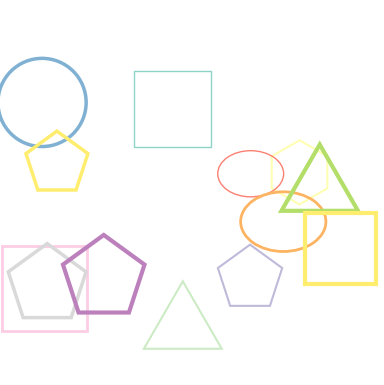[{"shape": "square", "thickness": 1, "radius": 0.5, "center": [0.449, 0.717]}, {"shape": "hexagon", "thickness": 1.5, "radius": 0.42, "center": [0.778, 0.552]}, {"shape": "pentagon", "thickness": 1.5, "radius": 0.44, "center": [0.649, 0.277]}, {"shape": "oval", "thickness": 1, "radius": 0.43, "center": [0.651, 0.549]}, {"shape": "circle", "thickness": 2.5, "radius": 0.57, "center": [0.109, 0.734]}, {"shape": "oval", "thickness": 2, "radius": 0.55, "center": [0.736, 0.424]}, {"shape": "triangle", "thickness": 3, "radius": 0.57, "center": [0.83, 0.51]}, {"shape": "square", "thickness": 2, "radius": 0.55, "center": [0.116, 0.251]}, {"shape": "pentagon", "thickness": 2.5, "radius": 0.53, "center": [0.122, 0.261]}, {"shape": "pentagon", "thickness": 3, "radius": 0.56, "center": [0.269, 0.278]}, {"shape": "triangle", "thickness": 1.5, "radius": 0.58, "center": [0.475, 0.153]}, {"shape": "square", "thickness": 3, "radius": 0.46, "center": [0.885, 0.355]}, {"shape": "pentagon", "thickness": 2.5, "radius": 0.42, "center": [0.148, 0.575]}]